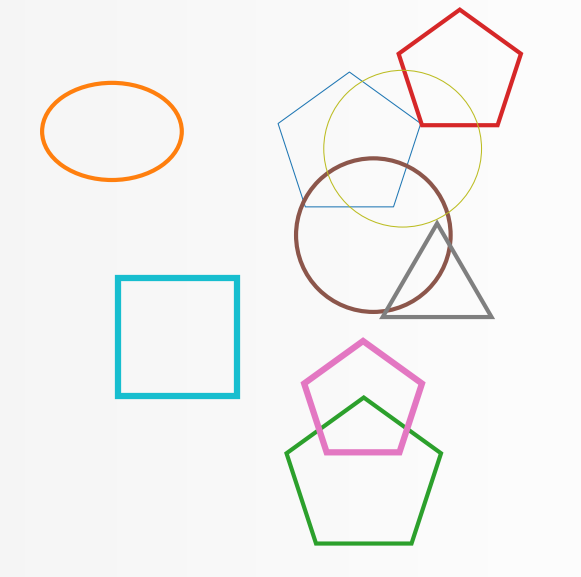[{"shape": "pentagon", "thickness": 0.5, "radius": 0.65, "center": [0.601, 0.745]}, {"shape": "oval", "thickness": 2, "radius": 0.6, "center": [0.193, 0.772]}, {"shape": "pentagon", "thickness": 2, "radius": 0.7, "center": [0.626, 0.171]}, {"shape": "pentagon", "thickness": 2, "radius": 0.55, "center": [0.791, 0.872]}, {"shape": "circle", "thickness": 2, "radius": 0.66, "center": [0.642, 0.592]}, {"shape": "pentagon", "thickness": 3, "radius": 0.53, "center": [0.625, 0.302]}, {"shape": "triangle", "thickness": 2, "radius": 0.54, "center": [0.752, 0.504]}, {"shape": "circle", "thickness": 0.5, "radius": 0.68, "center": [0.693, 0.742]}, {"shape": "square", "thickness": 3, "radius": 0.51, "center": [0.305, 0.416]}]